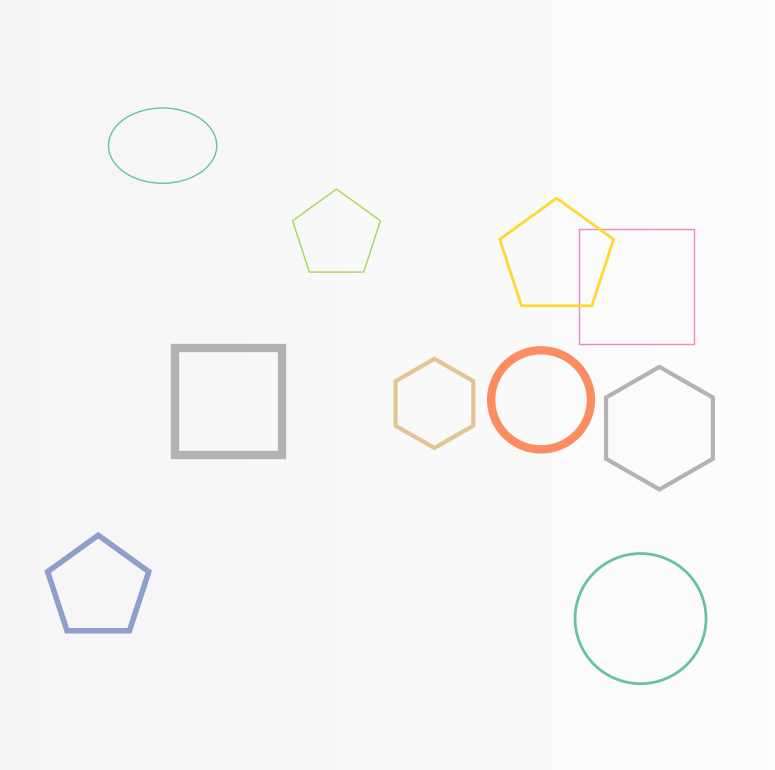[{"shape": "circle", "thickness": 1, "radius": 0.42, "center": [0.827, 0.197]}, {"shape": "oval", "thickness": 0.5, "radius": 0.35, "center": [0.21, 0.811]}, {"shape": "circle", "thickness": 3, "radius": 0.32, "center": [0.698, 0.481]}, {"shape": "pentagon", "thickness": 2, "radius": 0.34, "center": [0.127, 0.236]}, {"shape": "square", "thickness": 0.5, "radius": 0.37, "center": [0.822, 0.628]}, {"shape": "pentagon", "thickness": 0.5, "radius": 0.3, "center": [0.434, 0.695]}, {"shape": "pentagon", "thickness": 1, "radius": 0.39, "center": [0.718, 0.665]}, {"shape": "hexagon", "thickness": 1.5, "radius": 0.29, "center": [0.561, 0.476]}, {"shape": "hexagon", "thickness": 1.5, "radius": 0.4, "center": [0.851, 0.444]}, {"shape": "square", "thickness": 3, "radius": 0.35, "center": [0.295, 0.479]}]